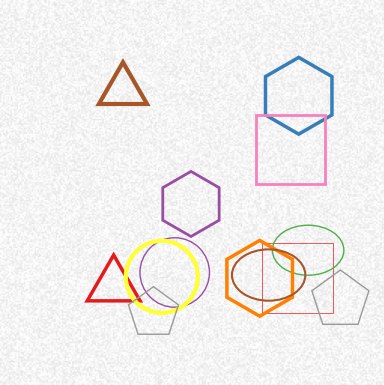[{"shape": "triangle", "thickness": 2.5, "radius": 0.4, "center": [0.295, 0.258]}, {"shape": "square", "thickness": 0.5, "radius": 0.46, "center": [0.773, 0.278]}, {"shape": "hexagon", "thickness": 2.5, "radius": 0.5, "center": [0.776, 0.751]}, {"shape": "oval", "thickness": 1, "radius": 0.46, "center": [0.8, 0.35]}, {"shape": "circle", "thickness": 1, "radius": 0.45, "center": [0.454, 0.292]}, {"shape": "hexagon", "thickness": 2, "radius": 0.42, "center": [0.496, 0.47]}, {"shape": "hexagon", "thickness": 2.5, "radius": 0.49, "center": [0.675, 0.277]}, {"shape": "circle", "thickness": 3, "radius": 0.47, "center": [0.42, 0.281]}, {"shape": "triangle", "thickness": 3, "radius": 0.36, "center": [0.319, 0.766]}, {"shape": "oval", "thickness": 1.5, "radius": 0.48, "center": [0.698, 0.286]}, {"shape": "square", "thickness": 2, "radius": 0.45, "center": [0.754, 0.611]}, {"shape": "pentagon", "thickness": 1, "radius": 0.39, "center": [0.884, 0.221]}, {"shape": "pentagon", "thickness": 1, "radius": 0.34, "center": [0.399, 0.187]}]